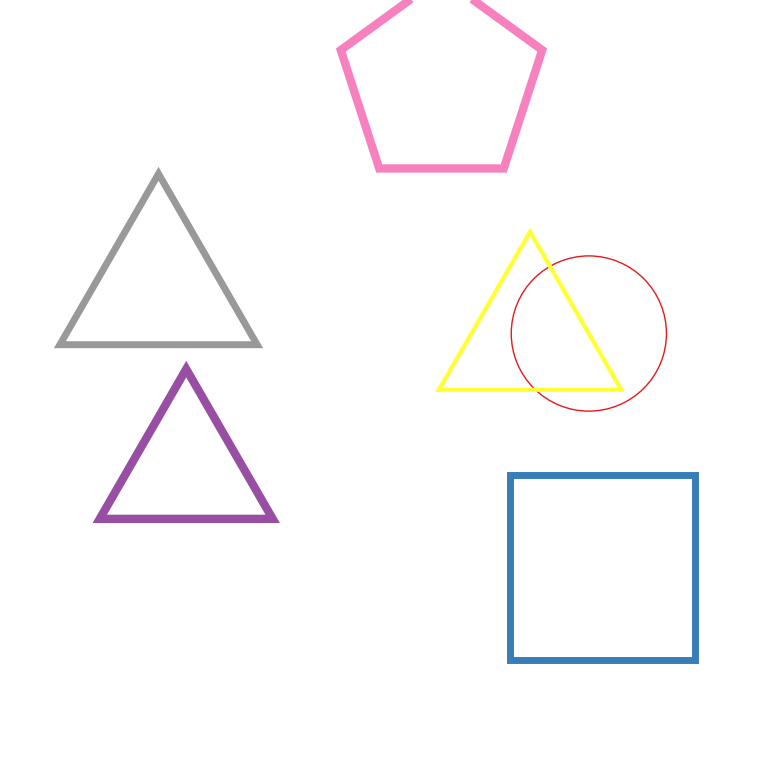[{"shape": "circle", "thickness": 0.5, "radius": 0.5, "center": [0.765, 0.567]}, {"shape": "square", "thickness": 2.5, "radius": 0.6, "center": [0.782, 0.263]}, {"shape": "triangle", "thickness": 3, "radius": 0.65, "center": [0.242, 0.391]}, {"shape": "triangle", "thickness": 1.5, "radius": 0.68, "center": [0.688, 0.562]}, {"shape": "pentagon", "thickness": 3, "radius": 0.69, "center": [0.573, 0.892]}, {"shape": "triangle", "thickness": 2.5, "radius": 0.74, "center": [0.206, 0.626]}]